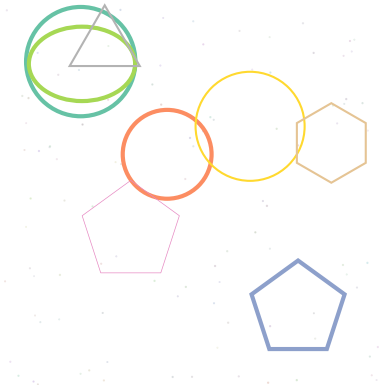[{"shape": "circle", "thickness": 3, "radius": 0.71, "center": [0.21, 0.84]}, {"shape": "circle", "thickness": 3, "radius": 0.58, "center": [0.434, 0.599]}, {"shape": "pentagon", "thickness": 3, "radius": 0.64, "center": [0.774, 0.196]}, {"shape": "pentagon", "thickness": 0.5, "radius": 0.66, "center": [0.34, 0.399]}, {"shape": "oval", "thickness": 3, "radius": 0.69, "center": [0.213, 0.834]}, {"shape": "circle", "thickness": 1.5, "radius": 0.71, "center": [0.65, 0.672]}, {"shape": "hexagon", "thickness": 1.5, "radius": 0.52, "center": [0.861, 0.629]}, {"shape": "triangle", "thickness": 1.5, "radius": 0.53, "center": [0.272, 0.881]}]